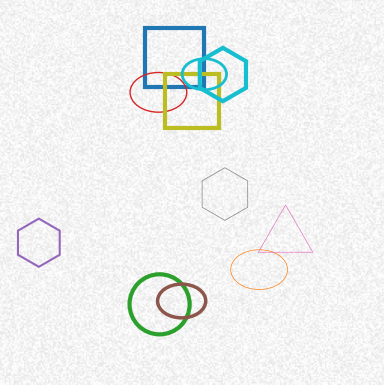[{"shape": "square", "thickness": 3, "radius": 0.38, "center": [0.454, 0.85]}, {"shape": "oval", "thickness": 0.5, "radius": 0.37, "center": [0.673, 0.3]}, {"shape": "circle", "thickness": 3, "radius": 0.39, "center": [0.415, 0.21]}, {"shape": "oval", "thickness": 1, "radius": 0.37, "center": [0.412, 0.76]}, {"shape": "hexagon", "thickness": 1.5, "radius": 0.31, "center": [0.101, 0.37]}, {"shape": "oval", "thickness": 2.5, "radius": 0.31, "center": [0.472, 0.218]}, {"shape": "triangle", "thickness": 0.5, "radius": 0.41, "center": [0.742, 0.386]}, {"shape": "hexagon", "thickness": 0.5, "radius": 0.34, "center": [0.584, 0.496]}, {"shape": "square", "thickness": 3, "radius": 0.35, "center": [0.499, 0.739]}, {"shape": "oval", "thickness": 2, "radius": 0.29, "center": [0.531, 0.807]}, {"shape": "hexagon", "thickness": 3, "radius": 0.35, "center": [0.579, 0.806]}]